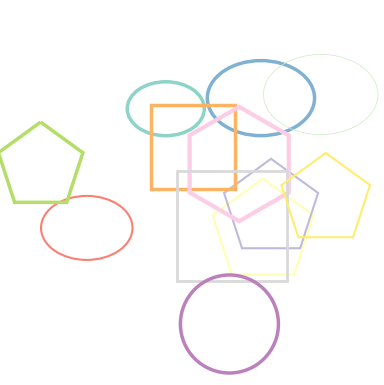[{"shape": "oval", "thickness": 2.5, "radius": 0.5, "center": [0.431, 0.718]}, {"shape": "pentagon", "thickness": 1.5, "radius": 0.69, "center": [0.683, 0.398]}, {"shape": "pentagon", "thickness": 1.5, "radius": 0.64, "center": [0.704, 0.459]}, {"shape": "oval", "thickness": 1.5, "radius": 0.59, "center": [0.225, 0.408]}, {"shape": "oval", "thickness": 2.5, "radius": 0.7, "center": [0.678, 0.745]}, {"shape": "square", "thickness": 2.5, "radius": 0.54, "center": [0.501, 0.618]}, {"shape": "pentagon", "thickness": 2.5, "radius": 0.58, "center": [0.106, 0.568]}, {"shape": "hexagon", "thickness": 3, "radius": 0.74, "center": [0.621, 0.574]}, {"shape": "square", "thickness": 2, "radius": 0.72, "center": [0.603, 0.413]}, {"shape": "circle", "thickness": 2.5, "radius": 0.64, "center": [0.596, 0.158]}, {"shape": "oval", "thickness": 0.5, "radius": 0.74, "center": [0.833, 0.755]}, {"shape": "pentagon", "thickness": 1.5, "radius": 0.6, "center": [0.846, 0.482]}]